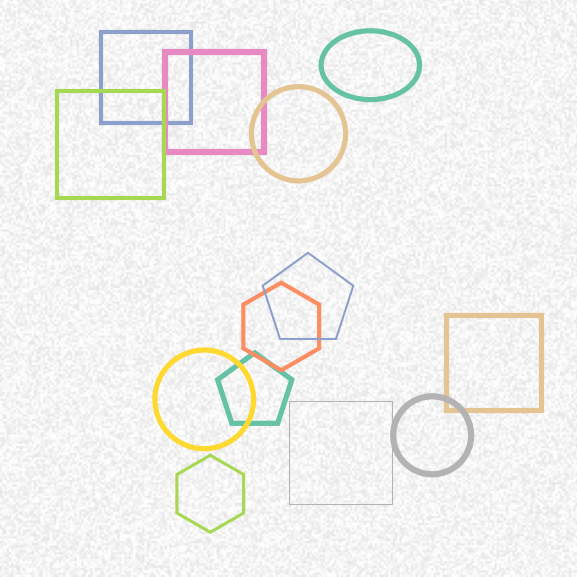[{"shape": "oval", "thickness": 2.5, "radius": 0.43, "center": [0.641, 0.886]}, {"shape": "pentagon", "thickness": 2.5, "radius": 0.34, "center": [0.441, 0.321]}, {"shape": "hexagon", "thickness": 2, "radius": 0.38, "center": [0.487, 0.434]}, {"shape": "square", "thickness": 2, "radius": 0.39, "center": [0.253, 0.865]}, {"shape": "pentagon", "thickness": 1, "radius": 0.41, "center": [0.533, 0.479]}, {"shape": "square", "thickness": 3, "radius": 0.43, "center": [0.371, 0.822]}, {"shape": "hexagon", "thickness": 1.5, "radius": 0.33, "center": [0.364, 0.144]}, {"shape": "square", "thickness": 2, "radius": 0.46, "center": [0.191, 0.749]}, {"shape": "circle", "thickness": 2.5, "radius": 0.43, "center": [0.354, 0.308]}, {"shape": "circle", "thickness": 2.5, "radius": 0.41, "center": [0.517, 0.768]}, {"shape": "square", "thickness": 2.5, "radius": 0.41, "center": [0.854, 0.372]}, {"shape": "circle", "thickness": 3, "radius": 0.34, "center": [0.748, 0.245]}, {"shape": "square", "thickness": 0.5, "radius": 0.45, "center": [0.59, 0.216]}]